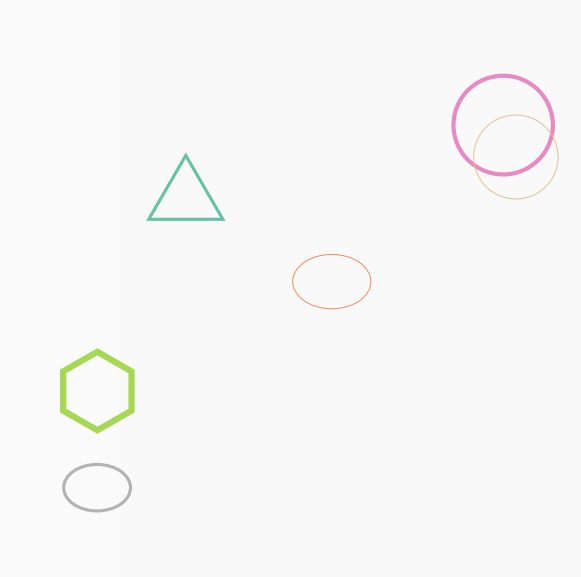[{"shape": "triangle", "thickness": 1.5, "radius": 0.37, "center": [0.32, 0.656]}, {"shape": "oval", "thickness": 0.5, "radius": 0.34, "center": [0.571, 0.512]}, {"shape": "circle", "thickness": 2, "radius": 0.43, "center": [0.866, 0.783]}, {"shape": "hexagon", "thickness": 3, "radius": 0.34, "center": [0.167, 0.322]}, {"shape": "circle", "thickness": 0.5, "radius": 0.36, "center": [0.888, 0.727]}, {"shape": "oval", "thickness": 1.5, "radius": 0.29, "center": [0.167, 0.155]}]